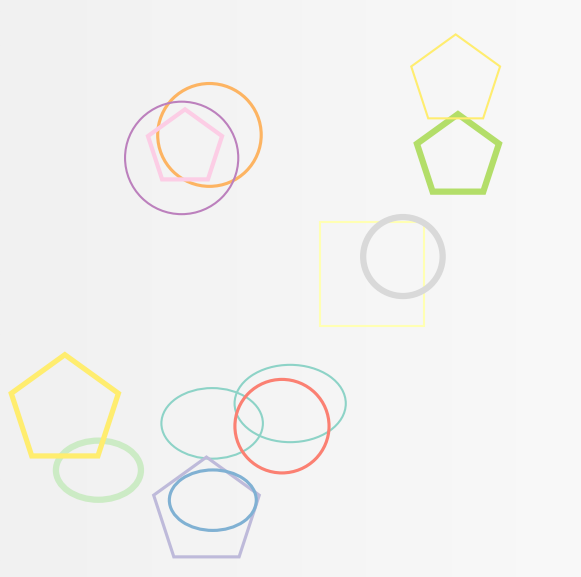[{"shape": "oval", "thickness": 1, "radius": 0.48, "center": [0.499, 0.3]}, {"shape": "oval", "thickness": 1, "radius": 0.44, "center": [0.365, 0.266]}, {"shape": "square", "thickness": 1, "radius": 0.45, "center": [0.64, 0.525]}, {"shape": "pentagon", "thickness": 1.5, "radius": 0.48, "center": [0.355, 0.112]}, {"shape": "circle", "thickness": 1.5, "radius": 0.4, "center": [0.485, 0.261]}, {"shape": "oval", "thickness": 1.5, "radius": 0.37, "center": [0.366, 0.133]}, {"shape": "circle", "thickness": 1.5, "radius": 0.45, "center": [0.36, 0.765]}, {"shape": "pentagon", "thickness": 3, "radius": 0.37, "center": [0.788, 0.727]}, {"shape": "pentagon", "thickness": 2, "radius": 0.34, "center": [0.318, 0.743]}, {"shape": "circle", "thickness": 3, "radius": 0.34, "center": [0.693, 0.555]}, {"shape": "circle", "thickness": 1, "radius": 0.49, "center": [0.313, 0.726]}, {"shape": "oval", "thickness": 3, "radius": 0.37, "center": [0.169, 0.185]}, {"shape": "pentagon", "thickness": 2.5, "radius": 0.48, "center": [0.112, 0.288]}, {"shape": "pentagon", "thickness": 1, "radius": 0.4, "center": [0.784, 0.859]}]